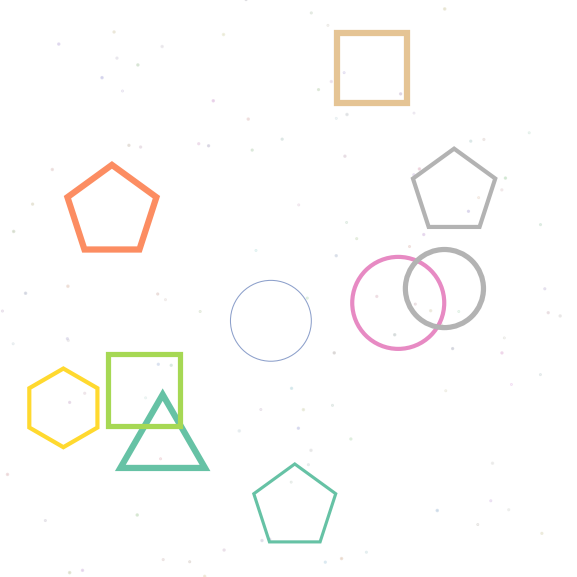[{"shape": "triangle", "thickness": 3, "radius": 0.42, "center": [0.282, 0.231]}, {"shape": "pentagon", "thickness": 1.5, "radius": 0.37, "center": [0.51, 0.121]}, {"shape": "pentagon", "thickness": 3, "radius": 0.4, "center": [0.194, 0.633]}, {"shape": "circle", "thickness": 0.5, "radius": 0.35, "center": [0.469, 0.444]}, {"shape": "circle", "thickness": 2, "radius": 0.4, "center": [0.69, 0.475]}, {"shape": "square", "thickness": 2.5, "radius": 0.31, "center": [0.249, 0.325]}, {"shape": "hexagon", "thickness": 2, "radius": 0.34, "center": [0.11, 0.293]}, {"shape": "square", "thickness": 3, "radius": 0.3, "center": [0.645, 0.882]}, {"shape": "circle", "thickness": 2.5, "radius": 0.34, "center": [0.77, 0.499]}, {"shape": "pentagon", "thickness": 2, "radius": 0.37, "center": [0.786, 0.667]}]